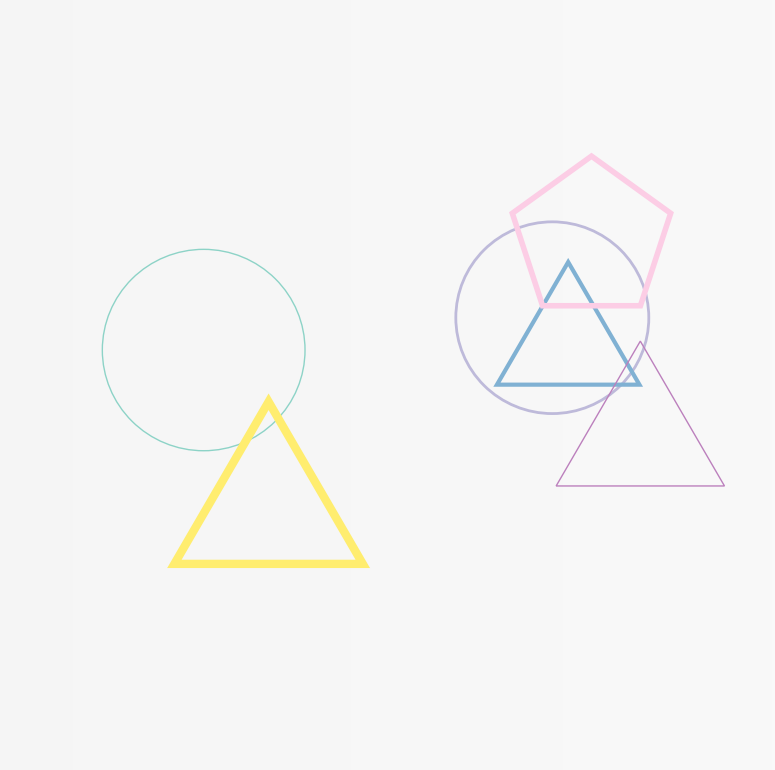[{"shape": "circle", "thickness": 0.5, "radius": 0.65, "center": [0.263, 0.545]}, {"shape": "circle", "thickness": 1, "radius": 0.62, "center": [0.713, 0.587]}, {"shape": "triangle", "thickness": 1.5, "radius": 0.53, "center": [0.733, 0.554]}, {"shape": "pentagon", "thickness": 2, "radius": 0.54, "center": [0.763, 0.69]}, {"shape": "triangle", "thickness": 0.5, "radius": 0.63, "center": [0.826, 0.432]}, {"shape": "triangle", "thickness": 3, "radius": 0.7, "center": [0.347, 0.338]}]